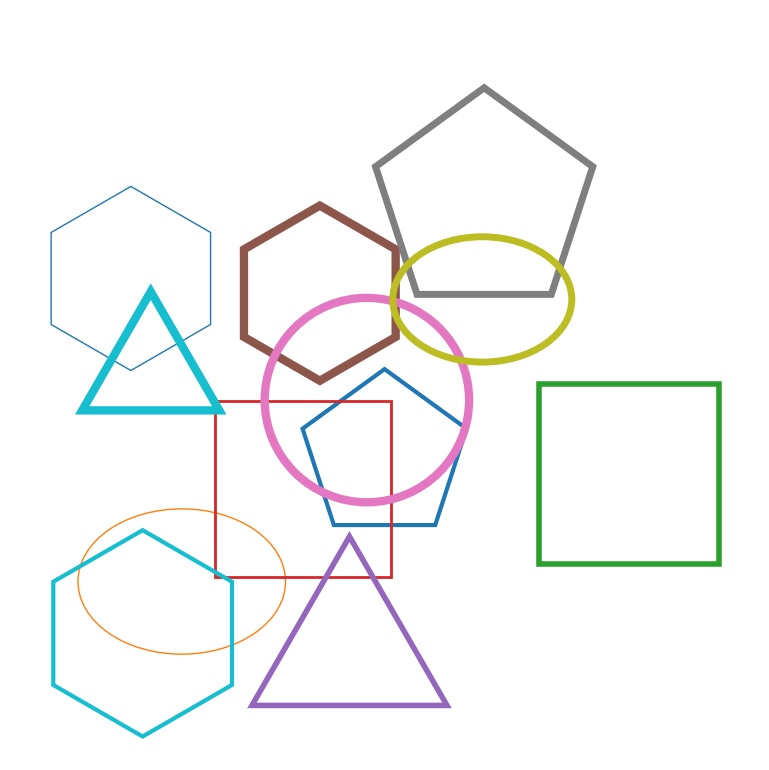[{"shape": "hexagon", "thickness": 0.5, "radius": 0.6, "center": [0.17, 0.638]}, {"shape": "pentagon", "thickness": 1.5, "radius": 0.56, "center": [0.499, 0.409]}, {"shape": "oval", "thickness": 0.5, "radius": 0.67, "center": [0.236, 0.245]}, {"shape": "square", "thickness": 2, "radius": 0.58, "center": [0.817, 0.384]}, {"shape": "square", "thickness": 1, "radius": 0.57, "center": [0.393, 0.365]}, {"shape": "triangle", "thickness": 2, "radius": 0.73, "center": [0.454, 0.157]}, {"shape": "hexagon", "thickness": 3, "radius": 0.57, "center": [0.415, 0.619]}, {"shape": "circle", "thickness": 3, "radius": 0.66, "center": [0.476, 0.48]}, {"shape": "pentagon", "thickness": 2.5, "radius": 0.74, "center": [0.629, 0.738]}, {"shape": "oval", "thickness": 2.5, "radius": 0.58, "center": [0.626, 0.611]}, {"shape": "triangle", "thickness": 3, "radius": 0.51, "center": [0.196, 0.518]}, {"shape": "hexagon", "thickness": 1.5, "radius": 0.67, "center": [0.185, 0.177]}]